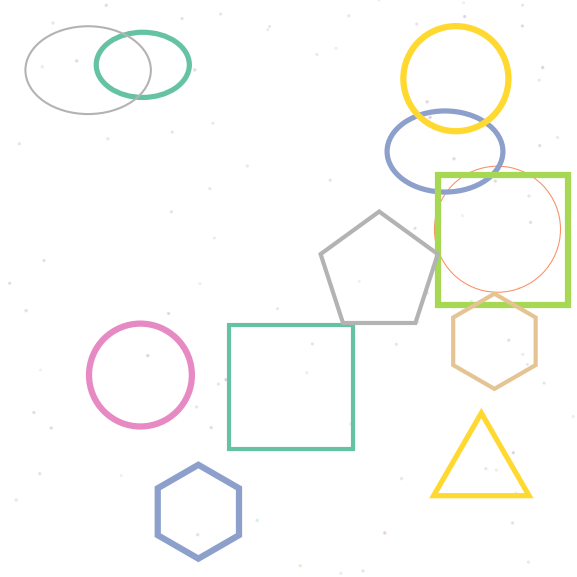[{"shape": "square", "thickness": 2, "radius": 0.54, "center": [0.504, 0.329]}, {"shape": "oval", "thickness": 2.5, "radius": 0.4, "center": [0.247, 0.887]}, {"shape": "circle", "thickness": 0.5, "radius": 0.55, "center": [0.861, 0.602]}, {"shape": "oval", "thickness": 2.5, "radius": 0.5, "center": [0.771, 0.737]}, {"shape": "hexagon", "thickness": 3, "radius": 0.41, "center": [0.343, 0.113]}, {"shape": "circle", "thickness": 3, "radius": 0.45, "center": [0.243, 0.35]}, {"shape": "square", "thickness": 3, "radius": 0.56, "center": [0.871, 0.583]}, {"shape": "triangle", "thickness": 2.5, "radius": 0.48, "center": [0.833, 0.189]}, {"shape": "circle", "thickness": 3, "radius": 0.45, "center": [0.789, 0.863]}, {"shape": "hexagon", "thickness": 2, "radius": 0.41, "center": [0.856, 0.408]}, {"shape": "oval", "thickness": 1, "radius": 0.54, "center": [0.153, 0.878]}, {"shape": "pentagon", "thickness": 2, "radius": 0.53, "center": [0.657, 0.526]}]